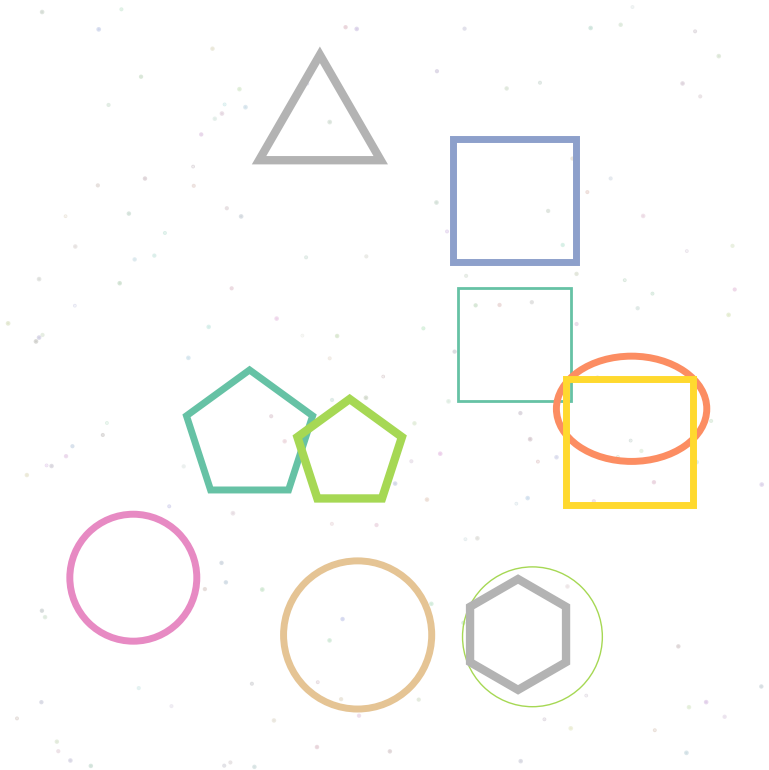[{"shape": "square", "thickness": 1, "radius": 0.37, "center": [0.668, 0.552]}, {"shape": "pentagon", "thickness": 2.5, "radius": 0.43, "center": [0.324, 0.433]}, {"shape": "oval", "thickness": 2.5, "radius": 0.49, "center": [0.82, 0.469]}, {"shape": "square", "thickness": 2.5, "radius": 0.4, "center": [0.668, 0.74]}, {"shape": "circle", "thickness": 2.5, "radius": 0.41, "center": [0.173, 0.25]}, {"shape": "circle", "thickness": 0.5, "radius": 0.45, "center": [0.691, 0.173]}, {"shape": "pentagon", "thickness": 3, "radius": 0.36, "center": [0.454, 0.41]}, {"shape": "square", "thickness": 2.5, "radius": 0.41, "center": [0.818, 0.426]}, {"shape": "circle", "thickness": 2.5, "radius": 0.48, "center": [0.464, 0.175]}, {"shape": "hexagon", "thickness": 3, "radius": 0.36, "center": [0.673, 0.176]}, {"shape": "triangle", "thickness": 3, "radius": 0.46, "center": [0.415, 0.838]}]